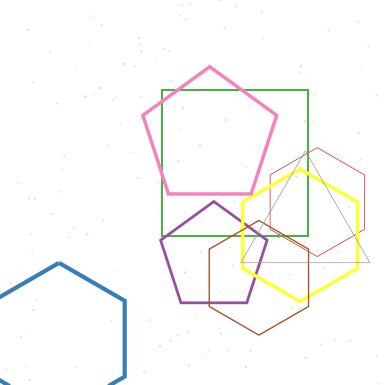[{"shape": "hexagon", "thickness": 0.5, "radius": 0.71, "center": [0.824, 0.475]}, {"shape": "hexagon", "thickness": 3, "radius": 0.98, "center": [0.153, 0.12]}, {"shape": "square", "thickness": 1.5, "radius": 0.95, "center": [0.611, 0.577]}, {"shape": "pentagon", "thickness": 2, "radius": 0.73, "center": [0.556, 0.331]}, {"shape": "hexagon", "thickness": 2.5, "radius": 0.86, "center": [0.779, 0.389]}, {"shape": "hexagon", "thickness": 1, "radius": 0.74, "center": [0.672, 0.278]}, {"shape": "pentagon", "thickness": 2.5, "radius": 0.91, "center": [0.545, 0.644]}, {"shape": "triangle", "thickness": 0.5, "radius": 0.97, "center": [0.793, 0.414]}]